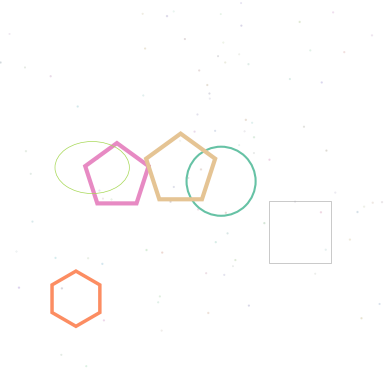[{"shape": "circle", "thickness": 1.5, "radius": 0.45, "center": [0.574, 0.529]}, {"shape": "hexagon", "thickness": 2.5, "radius": 0.36, "center": [0.197, 0.224]}, {"shape": "pentagon", "thickness": 3, "radius": 0.43, "center": [0.304, 0.542]}, {"shape": "oval", "thickness": 0.5, "radius": 0.48, "center": [0.239, 0.565]}, {"shape": "pentagon", "thickness": 3, "radius": 0.47, "center": [0.469, 0.559]}, {"shape": "square", "thickness": 0.5, "radius": 0.4, "center": [0.779, 0.397]}]